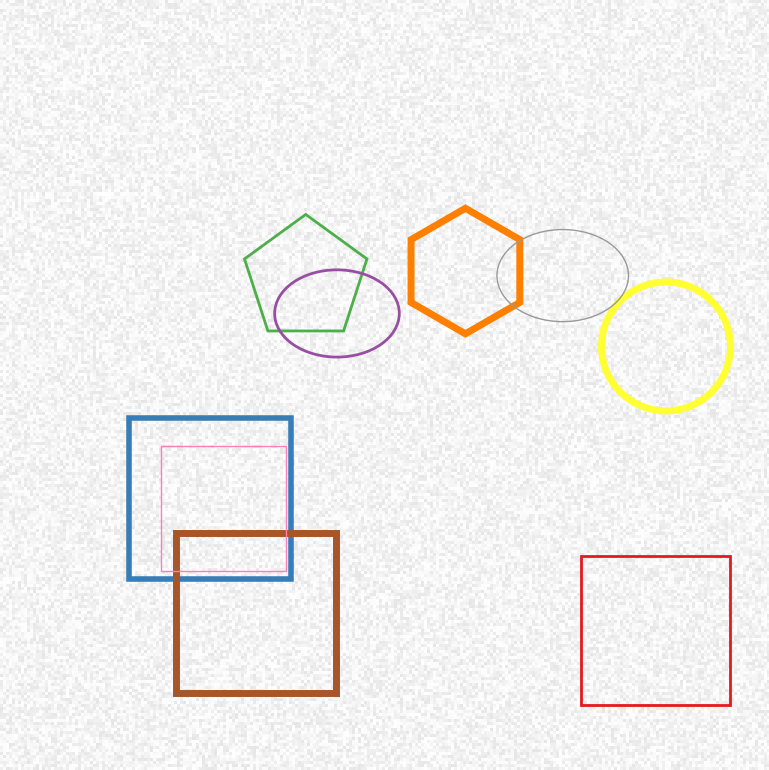[{"shape": "square", "thickness": 1, "radius": 0.48, "center": [0.851, 0.181]}, {"shape": "square", "thickness": 2, "radius": 0.52, "center": [0.273, 0.352]}, {"shape": "pentagon", "thickness": 1, "radius": 0.42, "center": [0.397, 0.638]}, {"shape": "oval", "thickness": 1, "radius": 0.4, "center": [0.438, 0.593]}, {"shape": "hexagon", "thickness": 2.5, "radius": 0.41, "center": [0.604, 0.648]}, {"shape": "circle", "thickness": 2.5, "radius": 0.42, "center": [0.865, 0.55]}, {"shape": "square", "thickness": 2.5, "radius": 0.52, "center": [0.333, 0.204]}, {"shape": "square", "thickness": 0.5, "radius": 0.41, "center": [0.29, 0.339]}, {"shape": "oval", "thickness": 0.5, "radius": 0.43, "center": [0.731, 0.642]}]